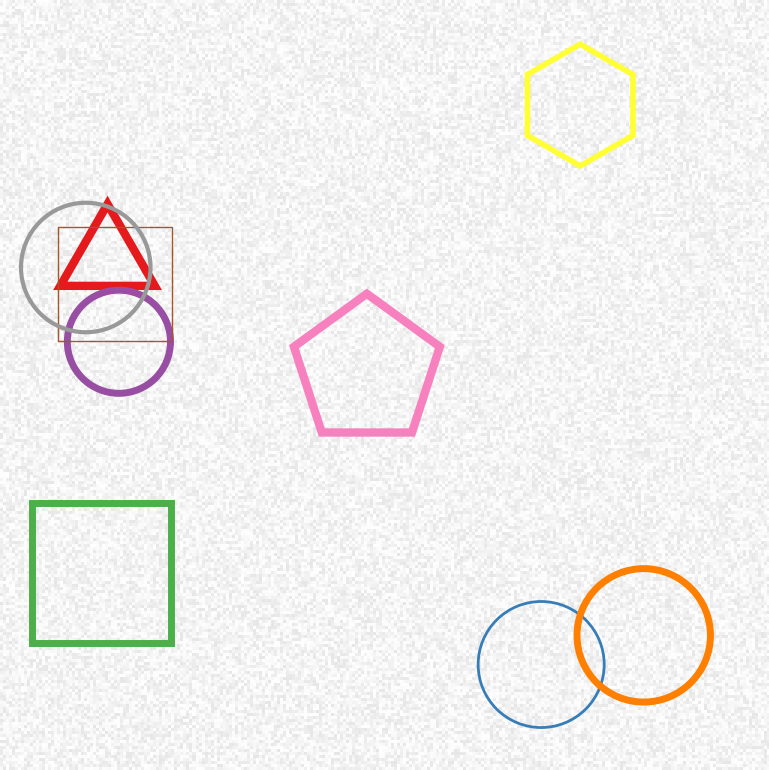[{"shape": "triangle", "thickness": 3, "radius": 0.35, "center": [0.14, 0.664]}, {"shape": "circle", "thickness": 1, "radius": 0.41, "center": [0.703, 0.137]}, {"shape": "square", "thickness": 2.5, "radius": 0.45, "center": [0.132, 0.255]}, {"shape": "circle", "thickness": 2.5, "radius": 0.33, "center": [0.154, 0.556]}, {"shape": "circle", "thickness": 2.5, "radius": 0.43, "center": [0.836, 0.175]}, {"shape": "hexagon", "thickness": 2, "radius": 0.4, "center": [0.754, 0.864]}, {"shape": "square", "thickness": 0.5, "radius": 0.37, "center": [0.15, 0.631]}, {"shape": "pentagon", "thickness": 3, "radius": 0.5, "center": [0.476, 0.519]}, {"shape": "circle", "thickness": 1.5, "radius": 0.42, "center": [0.111, 0.653]}]